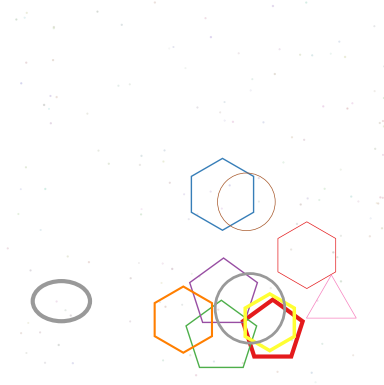[{"shape": "pentagon", "thickness": 3, "radius": 0.41, "center": [0.708, 0.14]}, {"shape": "hexagon", "thickness": 0.5, "radius": 0.43, "center": [0.797, 0.337]}, {"shape": "hexagon", "thickness": 1, "radius": 0.47, "center": [0.578, 0.495]}, {"shape": "pentagon", "thickness": 1, "radius": 0.48, "center": [0.575, 0.124]}, {"shape": "pentagon", "thickness": 1, "radius": 0.46, "center": [0.581, 0.237]}, {"shape": "hexagon", "thickness": 1.5, "radius": 0.43, "center": [0.476, 0.17]}, {"shape": "hexagon", "thickness": 2.5, "radius": 0.37, "center": [0.701, 0.163]}, {"shape": "circle", "thickness": 0.5, "radius": 0.37, "center": [0.64, 0.476]}, {"shape": "triangle", "thickness": 0.5, "radius": 0.37, "center": [0.861, 0.211]}, {"shape": "oval", "thickness": 3, "radius": 0.37, "center": [0.159, 0.218]}, {"shape": "circle", "thickness": 2, "radius": 0.45, "center": [0.649, 0.199]}]